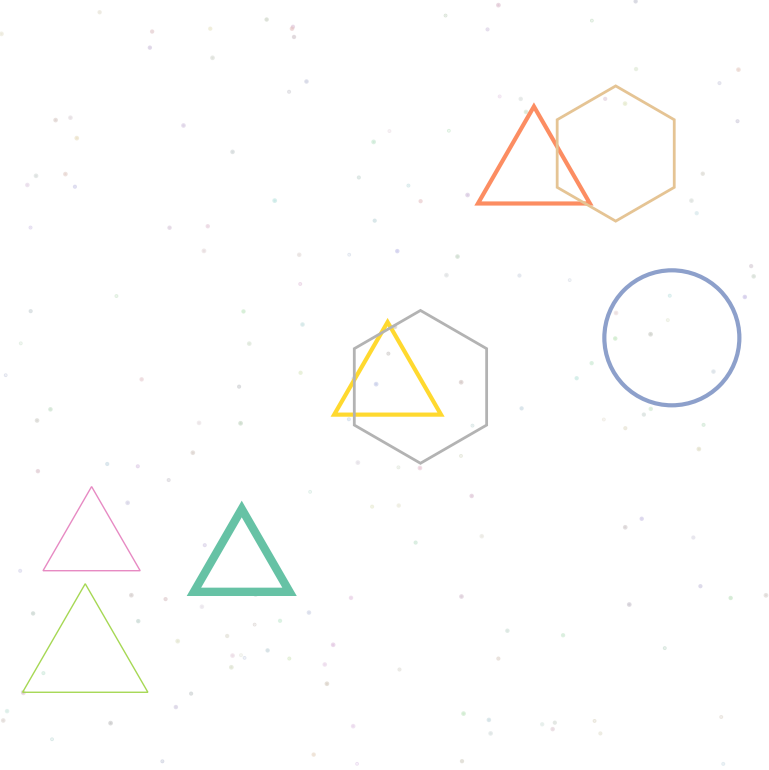[{"shape": "triangle", "thickness": 3, "radius": 0.36, "center": [0.314, 0.267]}, {"shape": "triangle", "thickness": 1.5, "radius": 0.42, "center": [0.693, 0.778]}, {"shape": "circle", "thickness": 1.5, "radius": 0.44, "center": [0.873, 0.561]}, {"shape": "triangle", "thickness": 0.5, "radius": 0.36, "center": [0.119, 0.295]}, {"shape": "triangle", "thickness": 0.5, "radius": 0.47, "center": [0.111, 0.148]}, {"shape": "triangle", "thickness": 1.5, "radius": 0.4, "center": [0.503, 0.502]}, {"shape": "hexagon", "thickness": 1, "radius": 0.44, "center": [0.8, 0.801]}, {"shape": "hexagon", "thickness": 1, "radius": 0.5, "center": [0.546, 0.498]}]